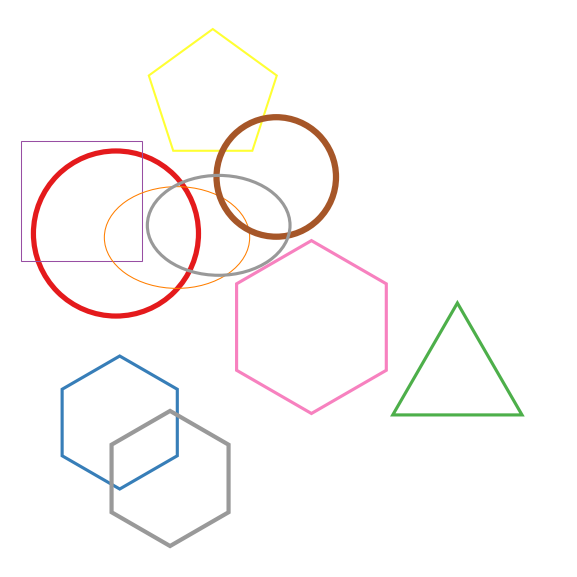[{"shape": "circle", "thickness": 2.5, "radius": 0.71, "center": [0.201, 0.595]}, {"shape": "hexagon", "thickness": 1.5, "radius": 0.58, "center": [0.207, 0.268]}, {"shape": "triangle", "thickness": 1.5, "radius": 0.65, "center": [0.792, 0.345]}, {"shape": "square", "thickness": 0.5, "radius": 0.52, "center": [0.142, 0.651]}, {"shape": "oval", "thickness": 0.5, "radius": 0.63, "center": [0.307, 0.588]}, {"shape": "pentagon", "thickness": 1, "radius": 0.58, "center": [0.368, 0.832]}, {"shape": "circle", "thickness": 3, "radius": 0.52, "center": [0.478, 0.693]}, {"shape": "hexagon", "thickness": 1.5, "radius": 0.75, "center": [0.539, 0.433]}, {"shape": "hexagon", "thickness": 2, "radius": 0.58, "center": [0.294, 0.171]}, {"shape": "oval", "thickness": 1.5, "radius": 0.62, "center": [0.379, 0.609]}]